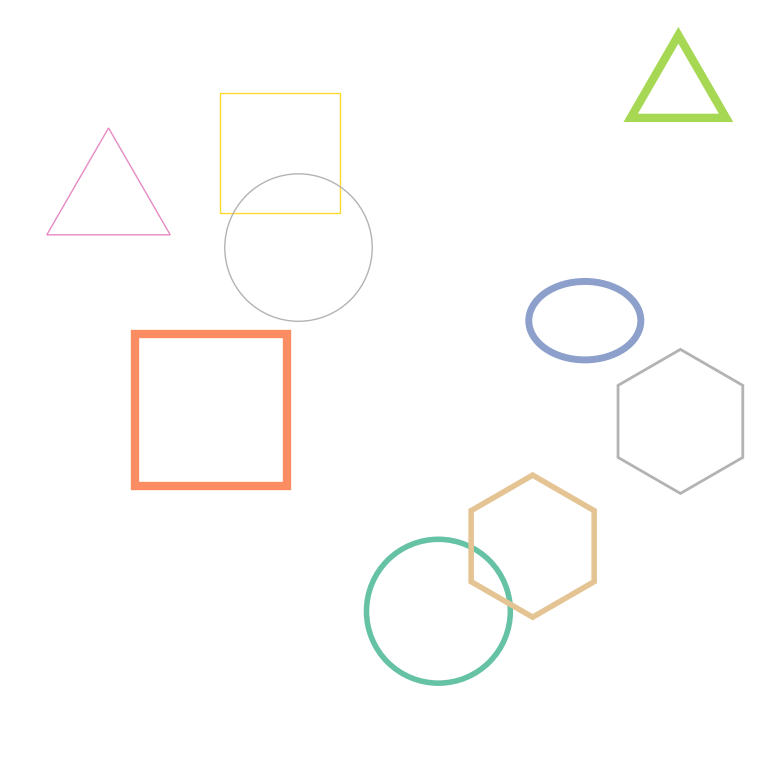[{"shape": "circle", "thickness": 2, "radius": 0.47, "center": [0.569, 0.206]}, {"shape": "square", "thickness": 3, "radius": 0.49, "center": [0.274, 0.468]}, {"shape": "oval", "thickness": 2.5, "radius": 0.36, "center": [0.759, 0.584]}, {"shape": "triangle", "thickness": 0.5, "radius": 0.46, "center": [0.141, 0.741]}, {"shape": "triangle", "thickness": 3, "radius": 0.36, "center": [0.881, 0.883]}, {"shape": "square", "thickness": 0.5, "radius": 0.39, "center": [0.364, 0.801]}, {"shape": "hexagon", "thickness": 2, "radius": 0.46, "center": [0.692, 0.291]}, {"shape": "circle", "thickness": 0.5, "radius": 0.48, "center": [0.388, 0.678]}, {"shape": "hexagon", "thickness": 1, "radius": 0.47, "center": [0.884, 0.453]}]